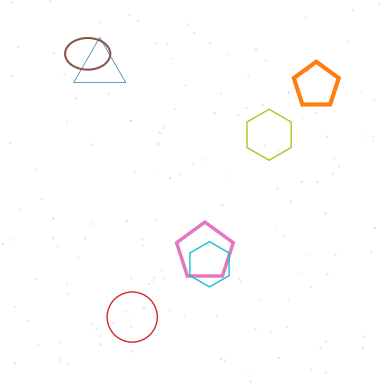[{"shape": "triangle", "thickness": 0.5, "radius": 0.39, "center": [0.259, 0.824]}, {"shape": "pentagon", "thickness": 3, "radius": 0.31, "center": [0.821, 0.778]}, {"shape": "circle", "thickness": 1, "radius": 0.33, "center": [0.343, 0.176]}, {"shape": "oval", "thickness": 1.5, "radius": 0.29, "center": [0.228, 0.86]}, {"shape": "pentagon", "thickness": 2.5, "radius": 0.39, "center": [0.532, 0.346]}, {"shape": "hexagon", "thickness": 1, "radius": 0.33, "center": [0.699, 0.65]}, {"shape": "hexagon", "thickness": 1, "radius": 0.29, "center": [0.544, 0.314]}]